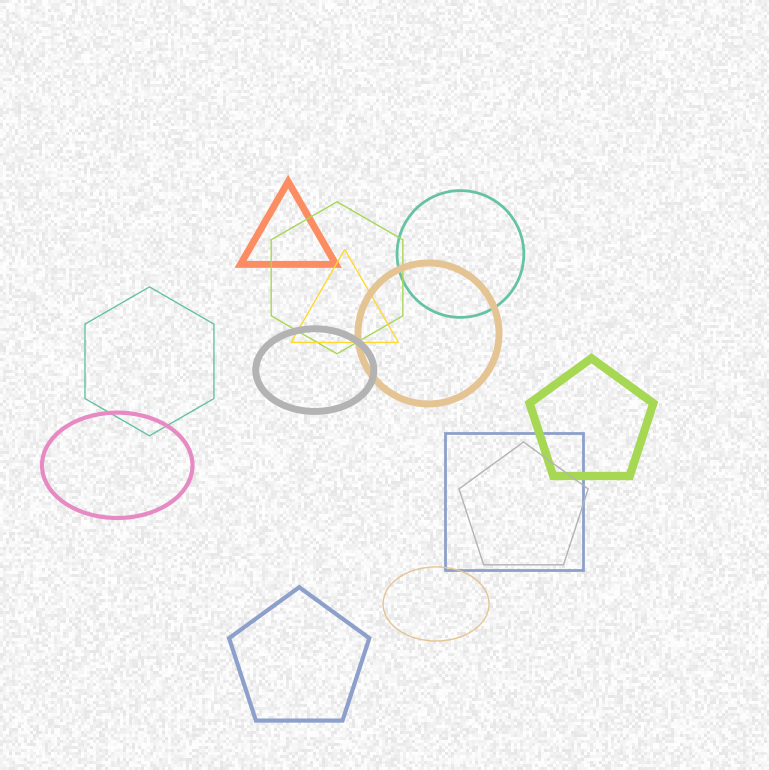[{"shape": "circle", "thickness": 1, "radius": 0.41, "center": [0.598, 0.67]}, {"shape": "hexagon", "thickness": 0.5, "radius": 0.48, "center": [0.194, 0.531]}, {"shape": "triangle", "thickness": 2.5, "radius": 0.36, "center": [0.374, 0.692]}, {"shape": "pentagon", "thickness": 1.5, "radius": 0.48, "center": [0.389, 0.142]}, {"shape": "square", "thickness": 1, "radius": 0.45, "center": [0.668, 0.349]}, {"shape": "oval", "thickness": 1.5, "radius": 0.49, "center": [0.152, 0.396]}, {"shape": "pentagon", "thickness": 3, "radius": 0.42, "center": [0.768, 0.45]}, {"shape": "hexagon", "thickness": 0.5, "radius": 0.49, "center": [0.438, 0.639]}, {"shape": "triangle", "thickness": 0.5, "radius": 0.4, "center": [0.448, 0.596]}, {"shape": "oval", "thickness": 0.5, "radius": 0.34, "center": [0.566, 0.216]}, {"shape": "circle", "thickness": 2.5, "radius": 0.46, "center": [0.556, 0.567]}, {"shape": "oval", "thickness": 2.5, "radius": 0.38, "center": [0.409, 0.519]}, {"shape": "pentagon", "thickness": 0.5, "radius": 0.44, "center": [0.68, 0.338]}]